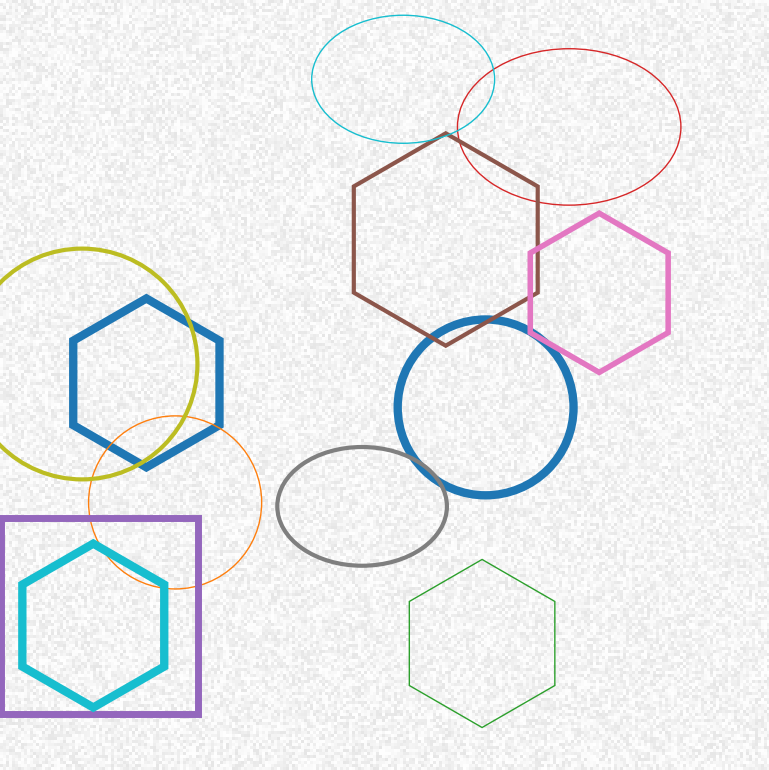[{"shape": "circle", "thickness": 3, "radius": 0.57, "center": [0.631, 0.471]}, {"shape": "hexagon", "thickness": 3, "radius": 0.55, "center": [0.19, 0.503]}, {"shape": "circle", "thickness": 0.5, "radius": 0.56, "center": [0.227, 0.348]}, {"shape": "hexagon", "thickness": 0.5, "radius": 0.55, "center": [0.626, 0.164]}, {"shape": "oval", "thickness": 0.5, "radius": 0.73, "center": [0.739, 0.835]}, {"shape": "square", "thickness": 2.5, "radius": 0.64, "center": [0.129, 0.2]}, {"shape": "hexagon", "thickness": 1.5, "radius": 0.69, "center": [0.579, 0.689]}, {"shape": "hexagon", "thickness": 2, "radius": 0.52, "center": [0.778, 0.62]}, {"shape": "oval", "thickness": 1.5, "radius": 0.55, "center": [0.47, 0.342]}, {"shape": "circle", "thickness": 1.5, "radius": 0.75, "center": [0.107, 0.527]}, {"shape": "hexagon", "thickness": 3, "radius": 0.53, "center": [0.121, 0.188]}, {"shape": "oval", "thickness": 0.5, "radius": 0.59, "center": [0.524, 0.897]}]